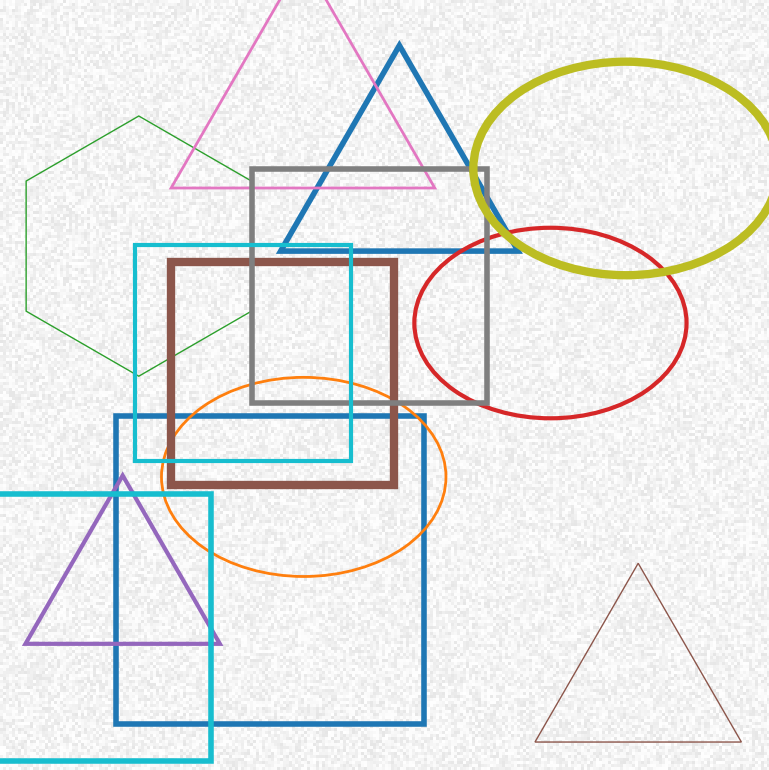[{"shape": "square", "thickness": 2, "radius": 1.0, "center": [0.351, 0.26]}, {"shape": "triangle", "thickness": 2, "radius": 0.89, "center": [0.519, 0.763]}, {"shape": "oval", "thickness": 1, "radius": 0.92, "center": [0.394, 0.381]}, {"shape": "hexagon", "thickness": 0.5, "radius": 0.84, "center": [0.18, 0.68]}, {"shape": "oval", "thickness": 1.5, "radius": 0.88, "center": [0.715, 0.58]}, {"shape": "triangle", "thickness": 1.5, "radius": 0.73, "center": [0.159, 0.237]}, {"shape": "triangle", "thickness": 0.5, "radius": 0.77, "center": [0.829, 0.114]}, {"shape": "square", "thickness": 3, "radius": 0.72, "center": [0.366, 0.515]}, {"shape": "triangle", "thickness": 1, "radius": 0.99, "center": [0.393, 0.855]}, {"shape": "square", "thickness": 2, "radius": 0.76, "center": [0.48, 0.628]}, {"shape": "oval", "thickness": 3, "radius": 0.99, "center": [0.813, 0.781]}, {"shape": "square", "thickness": 2, "radius": 0.87, "center": [0.101, 0.185]}, {"shape": "square", "thickness": 1.5, "radius": 0.7, "center": [0.316, 0.542]}]